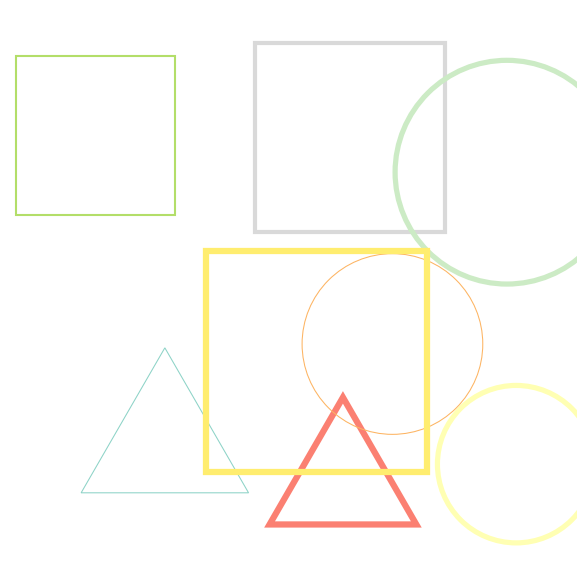[{"shape": "triangle", "thickness": 0.5, "radius": 0.84, "center": [0.285, 0.229]}, {"shape": "circle", "thickness": 2.5, "radius": 0.68, "center": [0.894, 0.195]}, {"shape": "triangle", "thickness": 3, "radius": 0.73, "center": [0.594, 0.164]}, {"shape": "circle", "thickness": 0.5, "radius": 0.78, "center": [0.68, 0.403]}, {"shape": "square", "thickness": 1, "radius": 0.69, "center": [0.166, 0.764]}, {"shape": "square", "thickness": 2, "radius": 0.82, "center": [0.606, 0.761]}, {"shape": "circle", "thickness": 2.5, "radius": 0.97, "center": [0.878, 0.701]}, {"shape": "square", "thickness": 3, "radius": 0.96, "center": [0.548, 0.373]}]